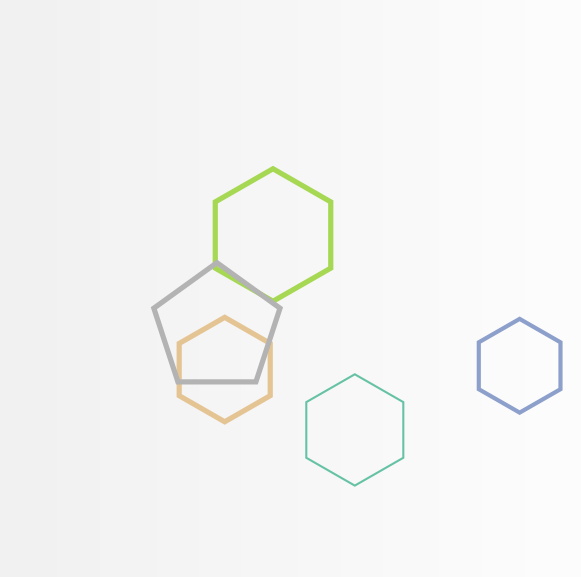[{"shape": "hexagon", "thickness": 1, "radius": 0.48, "center": [0.61, 0.255]}, {"shape": "hexagon", "thickness": 2, "radius": 0.41, "center": [0.894, 0.366]}, {"shape": "hexagon", "thickness": 2.5, "radius": 0.57, "center": [0.47, 0.592]}, {"shape": "hexagon", "thickness": 2.5, "radius": 0.45, "center": [0.387, 0.359]}, {"shape": "pentagon", "thickness": 2.5, "radius": 0.57, "center": [0.373, 0.43]}]